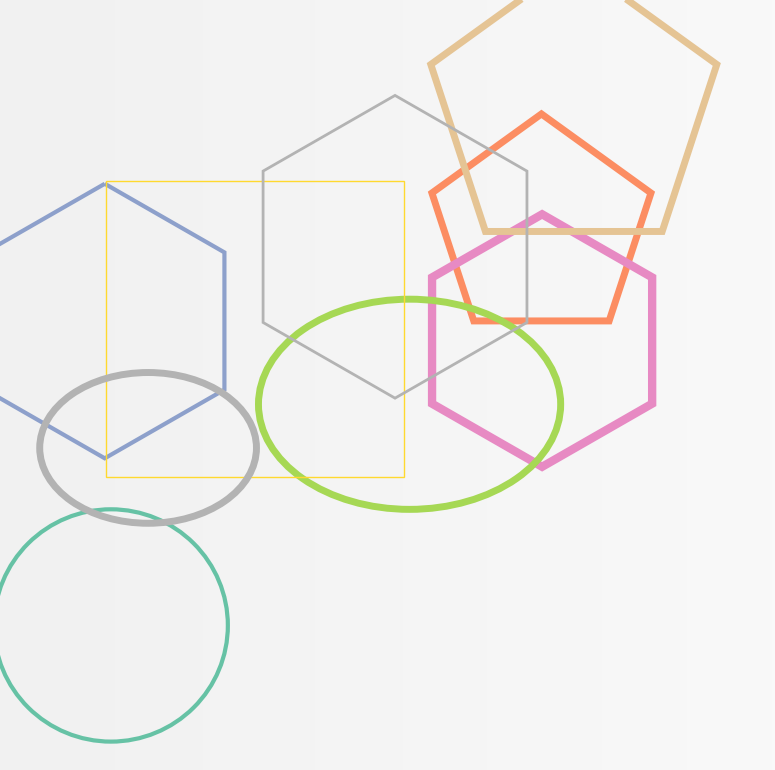[{"shape": "circle", "thickness": 1.5, "radius": 0.75, "center": [0.143, 0.188]}, {"shape": "pentagon", "thickness": 2.5, "radius": 0.74, "center": [0.699, 0.703]}, {"shape": "hexagon", "thickness": 1.5, "radius": 0.89, "center": [0.135, 0.583]}, {"shape": "hexagon", "thickness": 3, "radius": 0.82, "center": [0.699, 0.558]}, {"shape": "oval", "thickness": 2.5, "radius": 0.97, "center": [0.528, 0.475]}, {"shape": "square", "thickness": 0.5, "radius": 0.96, "center": [0.329, 0.572]}, {"shape": "pentagon", "thickness": 2.5, "radius": 0.97, "center": [0.74, 0.856]}, {"shape": "hexagon", "thickness": 1, "radius": 0.98, "center": [0.51, 0.679]}, {"shape": "oval", "thickness": 2.5, "radius": 0.7, "center": [0.191, 0.418]}]